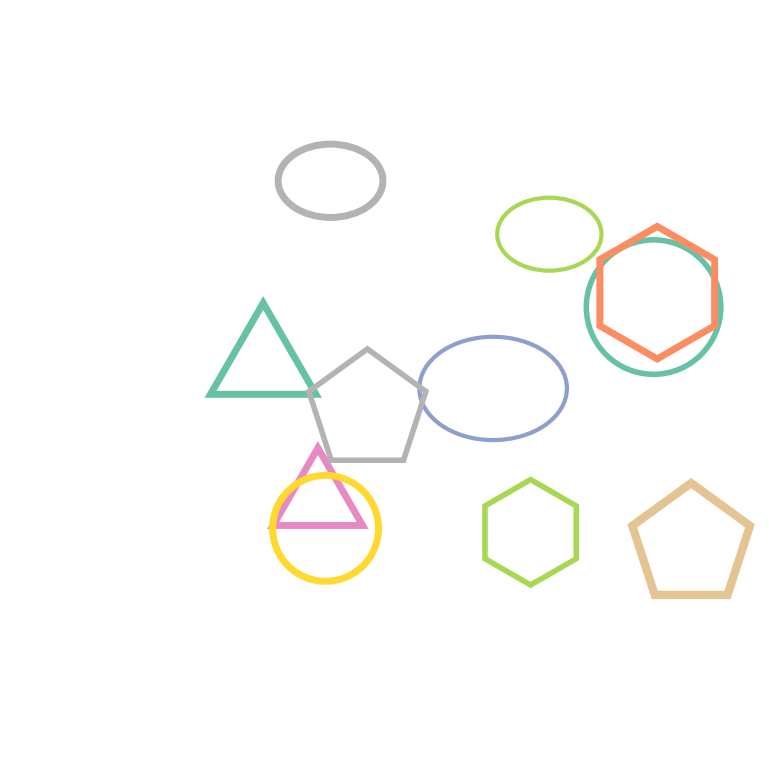[{"shape": "triangle", "thickness": 2.5, "radius": 0.4, "center": [0.342, 0.527]}, {"shape": "circle", "thickness": 2, "radius": 0.44, "center": [0.849, 0.601]}, {"shape": "hexagon", "thickness": 2.5, "radius": 0.43, "center": [0.854, 0.62]}, {"shape": "oval", "thickness": 1.5, "radius": 0.48, "center": [0.64, 0.496]}, {"shape": "triangle", "thickness": 2.5, "radius": 0.34, "center": [0.413, 0.351]}, {"shape": "oval", "thickness": 1.5, "radius": 0.34, "center": [0.713, 0.696]}, {"shape": "hexagon", "thickness": 2, "radius": 0.34, "center": [0.689, 0.309]}, {"shape": "circle", "thickness": 2.5, "radius": 0.34, "center": [0.423, 0.314]}, {"shape": "pentagon", "thickness": 3, "radius": 0.4, "center": [0.898, 0.292]}, {"shape": "pentagon", "thickness": 2, "radius": 0.4, "center": [0.477, 0.467]}, {"shape": "oval", "thickness": 2.5, "radius": 0.34, "center": [0.429, 0.765]}]